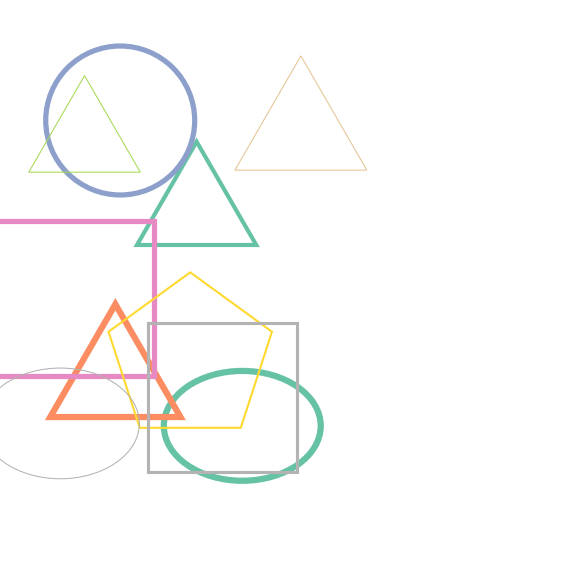[{"shape": "triangle", "thickness": 2, "radius": 0.6, "center": [0.34, 0.635]}, {"shape": "oval", "thickness": 3, "radius": 0.68, "center": [0.42, 0.262]}, {"shape": "triangle", "thickness": 3, "radius": 0.65, "center": [0.2, 0.342]}, {"shape": "circle", "thickness": 2.5, "radius": 0.64, "center": [0.208, 0.791]}, {"shape": "square", "thickness": 2.5, "radius": 0.67, "center": [0.132, 0.481]}, {"shape": "triangle", "thickness": 0.5, "radius": 0.56, "center": [0.146, 0.757]}, {"shape": "pentagon", "thickness": 1, "radius": 0.74, "center": [0.329, 0.379]}, {"shape": "triangle", "thickness": 0.5, "radius": 0.66, "center": [0.521, 0.77]}, {"shape": "oval", "thickness": 0.5, "radius": 0.68, "center": [0.104, 0.266]}, {"shape": "square", "thickness": 1.5, "radius": 0.64, "center": [0.385, 0.31]}]